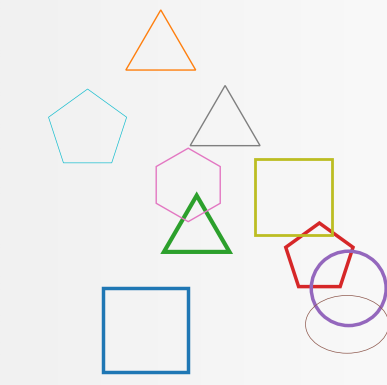[{"shape": "square", "thickness": 2.5, "radius": 0.54, "center": [0.375, 0.143]}, {"shape": "triangle", "thickness": 1, "radius": 0.52, "center": [0.415, 0.87]}, {"shape": "triangle", "thickness": 3, "radius": 0.49, "center": [0.508, 0.395]}, {"shape": "pentagon", "thickness": 2.5, "radius": 0.46, "center": [0.824, 0.329]}, {"shape": "circle", "thickness": 2.5, "radius": 0.48, "center": [0.9, 0.251]}, {"shape": "oval", "thickness": 0.5, "radius": 0.54, "center": [0.896, 0.158]}, {"shape": "hexagon", "thickness": 1, "radius": 0.48, "center": [0.486, 0.52]}, {"shape": "triangle", "thickness": 1, "radius": 0.52, "center": [0.581, 0.674]}, {"shape": "square", "thickness": 2, "radius": 0.5, "center": [0.757, 0.488]}, {"shape": "pentagon", "thickness": 0.5, "radius": 0.53, "center": [0.226, 0.663]}]